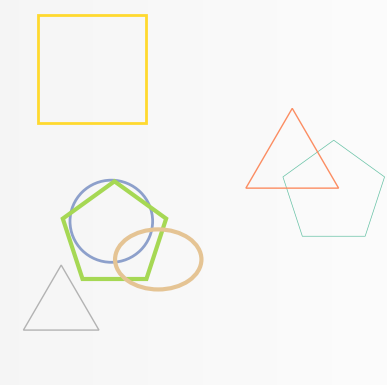[{"shape": "pentagon", "thickness": 0.5, "radius": 0.69, "center": [0.861, 0.498]}, {"shape": "triangle", "thickness": 1, "radius": 0.69, "center": [0.754, 0.58]}, {"shape": "circle", "thickness": 2, "radius": 0.53, "center": [0.287, 0.425]}, {"shape": "pentagon", "thickness": 3, "radius": 0.7, "center": [0.295, 0.389]}, {"shape": "square", "thickness": 2, "radius": 0.7, "center": [0.238, 0.822]}, {"shape": "oval", "thickness": 3, "radius": 0.56, "center": [0.408, 0.326]}, {"shape": "triangle", "thickness": 1, "radius": 0.56, "center": [0.158, 0.199]}]